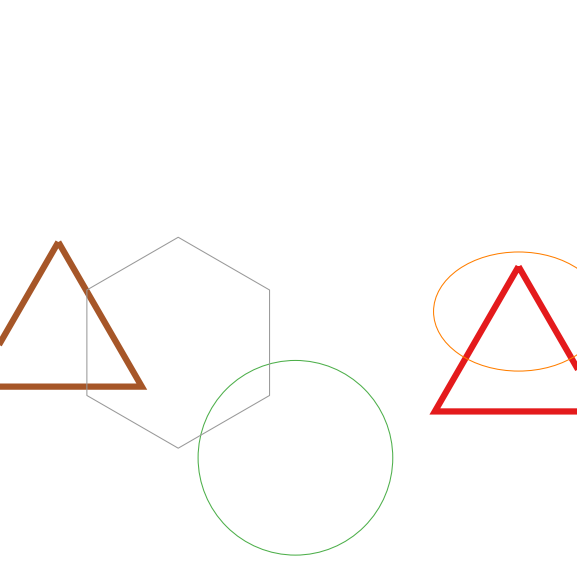[{"shape": "triangle", "thickness": 3, "radius": 0.84, "center": [0.898, 0.37]}, {"shape": "circle", "thickness": 0.5, "radius": 0.84, "center": [0.512, 0.206]}, {"shape": "oval", "thickness": 0.5, "radius": 0.74, "center": [0.898, 0.46]}, {"shape": "triangle", "thickness": 3, "radius": 0.83, "center": [0.101, 0.413]}, {"shape": "hexagon", "thickness": 0.5, "radius": 0.91, "center": [0.309, 0.406]}]